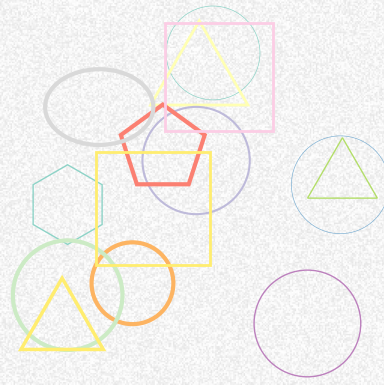[{"shape": "circle", "thickness": 0.5, "radius": 0.61, "center": [0.553, 0.862]}, {"shape": "hexagon", "thickness": 1, "radius": 0.52, "center": [0.176, 0.469]}, {"shape": "triangle", "thickness": 2, "radius": 0.73, "center": [0.518, 0.8]}, {"shape": "circle", "thickness": 1.5, "radius": 0.7, "center": [0.509, 0.583]}, {"shape": "pentagon", "thickness": 3, "radius": 0.57, "center": [0.423, 0.614]}, {"shape": "circle", "thickness": 0.5, "radius": 0.64, "center": [0.884, 0.52]}, {"shape": "circle", "thickness": 3, "radius": 0.53, "center": [0.344, 0.264]}, {"shape": "triangle", "thickness": 1, "radius": 0.52, "center": [0.889, 0.538]}, {"shape": "square", "thickness": 2, "radius": 0.7, "center": [0.568, 0.801]}, {"shape": "oval", "thickness": 3, "radius": 0.7, "center": [0.258, 0.722]}, {"shape": "circle", "thickness": 1, "radius": 0.69, "center": [0.798, 0.16]}, {"shape": "circle", "thickness": 3, "radius": 0.71, "center": [0.176, 0.233]}, {"shape": "triangle", "thickness": 2.5, "radius": 0.62, "center": [0.161, 0.154]}, {"shape": "square", "thickness": 2, "radius": 0.74, "center": [0.397, 0.458]}]